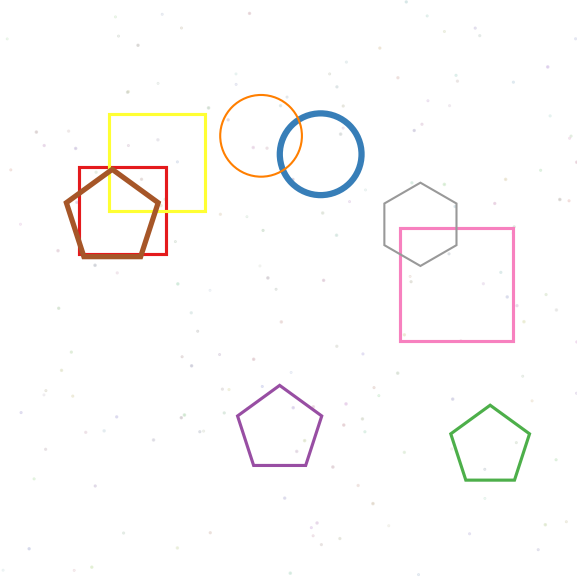[{"shape": "square", "thickness": 1.5, "radius": 0.38, "center": [0.212, 0.635]}, {"shape": "circle", "thickness": 3, "radius": 0.35, "center": [0.555, 0.732]}, {"shape": "pentagon", "thickness": 1.5, "radius": 0.36, "center": [0.849, 0.226]}, {"shape": "pentagon", "thickness": 1.5, "radius": 0.38, "center": [0.484, 0.255]}, {"shape": "circle", "thickness": 1, "radius": 0.35, "center": [0.452, 0.764]}, {"shape": "square", "thickness": 1.5, "radius": 0.42, "center": [0.271, 0.718]}, {"shape": "pentagon", "thickness": 2.5, "radius": 0.42, "center": [0.194, 0.622]}, {"shape": "square", "thickness": 1.5, "radius": 0.49, "center": [0.79, 0.507]}, {"shape": "hexagon", "thickness": 1, "radius": 0.36, "center": [0.728, 0.611]}]